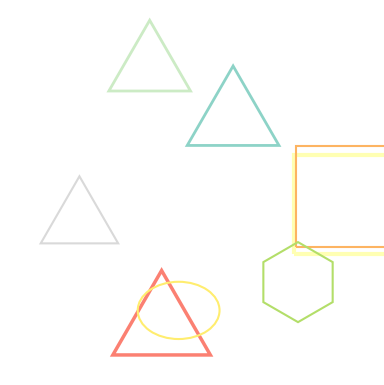[{"shape": "triangle", "thickness": 2, "radius": 0.69, "center": [0.605, 0.691]}, {"shape": "square", "thickness": 3, "radius": 0.64, "center": [0.892, 0.469]}, {"shape": "triangle", "thickness": 2.5, "radius": 0.73, "center": [0.42, 0.151]}, {"shape": "square", "thickness": 1.5, "radius": 0.66, "center": [0.9, 0.489]}, {"shape": "hexagon", "thickness": 1.5, "radius": 0.52, "center": [0.774, 0.267]}, {"shape": "triangle", "thickness": 1.5, "radius": 0.58, "center": [0.206, 0.426]}, {"shape": "triangle", "thickness": 2, "radius": 0.61, "center": [0.389, 0.825]}, {"shape": "oval", "thickness": 1.5, "radius": 0.53, "center": [0.464, 0.194]}]